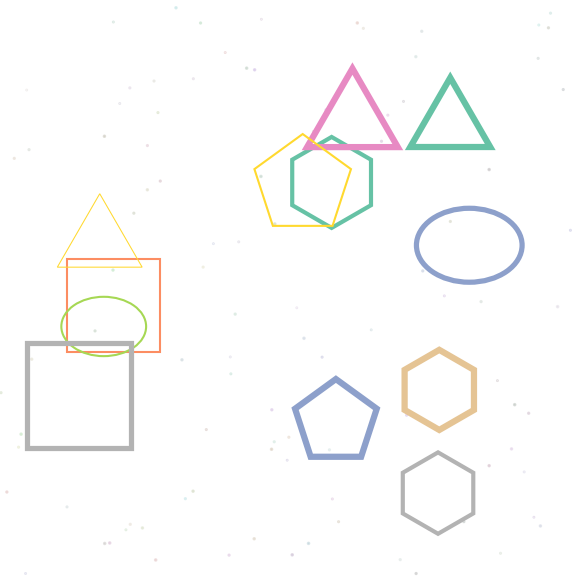[{"shape": "triangle", "thickness": 3, "radius": 0.4, "center": [0.78, 0.785]}, {"shape": "hexagon", "thickness": 2, "radius": 0.39, "center": [0.574, 0.683]}, {"shape": "square", "thickness": 1, "radius": 0.4, "center": [0.196, 0.47]}, {"shape": "pentagon", "thickness": 3, "radius": 0.37, "center": [0.582, 0.268]}, {"shape": "oval", "thickness": 2.5, "radius": 0.46, "center": [0.813, 0.574]}, {"shape": "triangle", "thickness": 3, "radius": 0.45, "center": [0.61, 0.79]}, {"shape": "oval", "thickness": 1, "radius": 0.37, "center": [0.18, 0.434]}, {"shape": "triangle", "thickness": 0.5, "radius": 0.42, "center": [0.173, 0.579]}, {"shape": "pentagon", "thickness": 1, "radius": 0.44, "center": [0.524, 0.679]}, {"shape": "hexagon", "thickness": 3, "radius": 0.35, "center": [0.761, 0.324]}, {"shape": "square", "thickness": 2.5, "radius": 0.45, "center": [0.137, 0.314]}, {"shape": "hexagon", "thickness": 2, "radius": 0.35, "center": [0.759, 0.145]}]